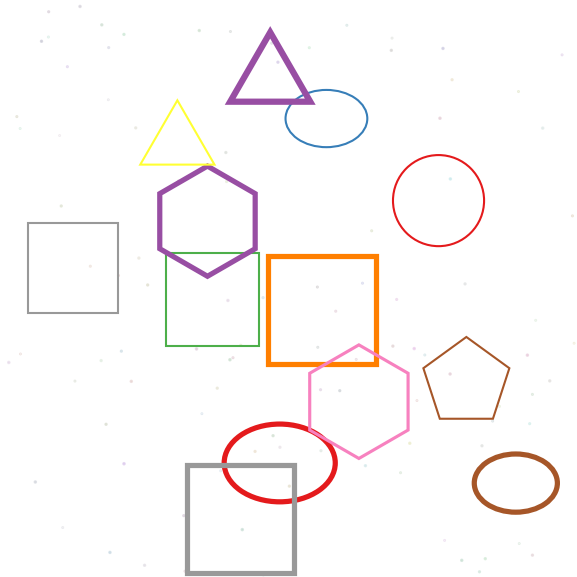[{"shape": "oval", "thickness": 2.5, "radius": 0.48, "center": [0.484, 0.197]}, {"shape": "circle", "thickness": 1, "radius": 0.39, "center": [0.759, 0.652]}, {"shape": "oval", "thickness": 1, "radius": 0.35, "center": [0.565, 0.794]}, {"shape": "square", "thickness": 1, "radius": 0.4, "center": [0.368, 0.481]}, {"shape": "triangle", "thickness": 3, "radius": 0.4, "center": [0.468, 0.863]}, {"shape": "hexagon", "thickness": 2.5, "radius": 0.48, "center": [0.359, 0.616]}, {"shape": "square", "thickness": 2.5, "radius": 0.47, "center": [0.558, 0.462]}, {"shape": "triangle", "thickness": 1, "radius": 0.37, "center": [0.307, 0.751]}, {"shape": "pentagon", "thickness": 1, "radius": 0.39, "center": [0.808, 0.337]}, {"shape": "oval", "thickness": 2.5, "radius": 0.36, "center": [0.893, 0.163]}, {"shape": "hexagon", "thickness": 1.5, "radius": 0.49, "center": [0.621, 0.304]}, {"shape": "square", "thickness": 2.5, "radius": 0.46, "center": [0.417, 0.1]}, {"shape": "square", "thickness": 1, "radius": 0.39, "center": [0.127, 0.535]}]